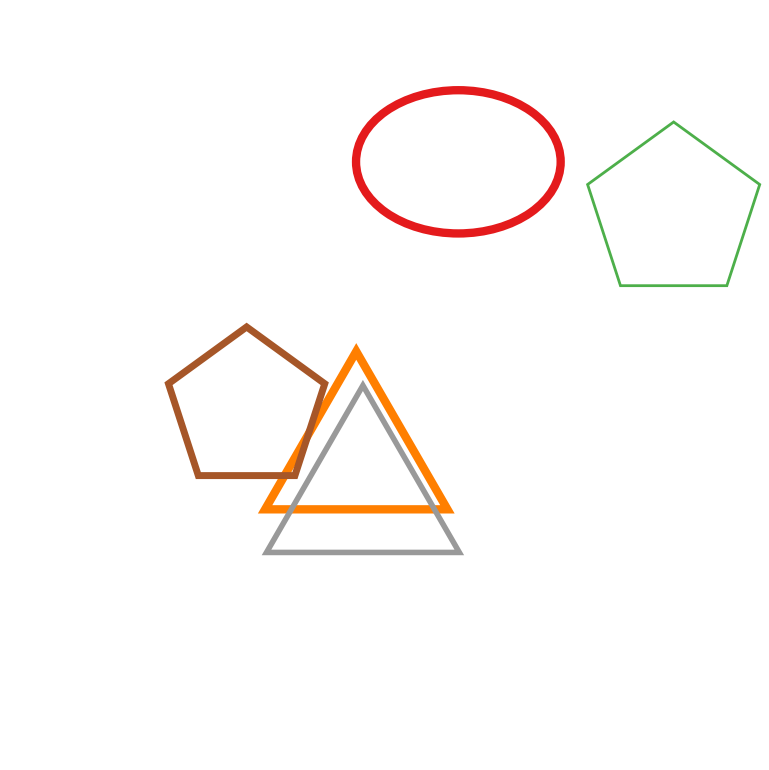[{"shape": "oval", "thickness": 3, "radius": 0.66, "center": [0.595, 0.79]}, {"shape": "pentagon", "thickness": 1, "radius": 0.59, "center": [0.875, 0.724]}, {"shape": "triangle", "thickness": 3, "radius": 0.68, "center": [0.463, 0.407]}, {"shape": "pentagon", "thickness": 2.5, "radius": 0.53, "center": [0.32, 0.469]}, {"shape": "triangle", "thickness": 2, "radius": 0.72, "center": [0.471, 0.355]}]